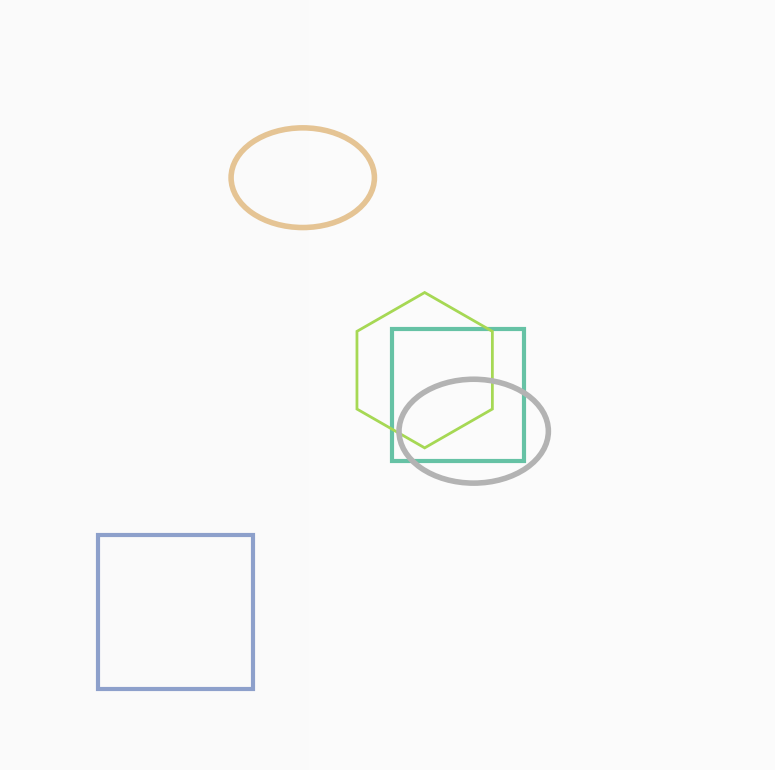[{"shape": "square", "thickness": 1.5, "radius": 0.43, "center": [0.591, 0.487]}, {"shape": "square", "thickness": 1.5, "radius": 0.5, "center": [0.227, 0.205]}, {"shape": "hexagon", "thickness": 1, "radius": 0.5, "center": [0.548, 0.519]}, {"shape": "oval", "thickness": 2, "radius": 0.46, "center": [0.391, 0.769]}, {"shape": "oval", "thickness": 2, "radius": 0.48, "center": [0.611, 0.44]}]